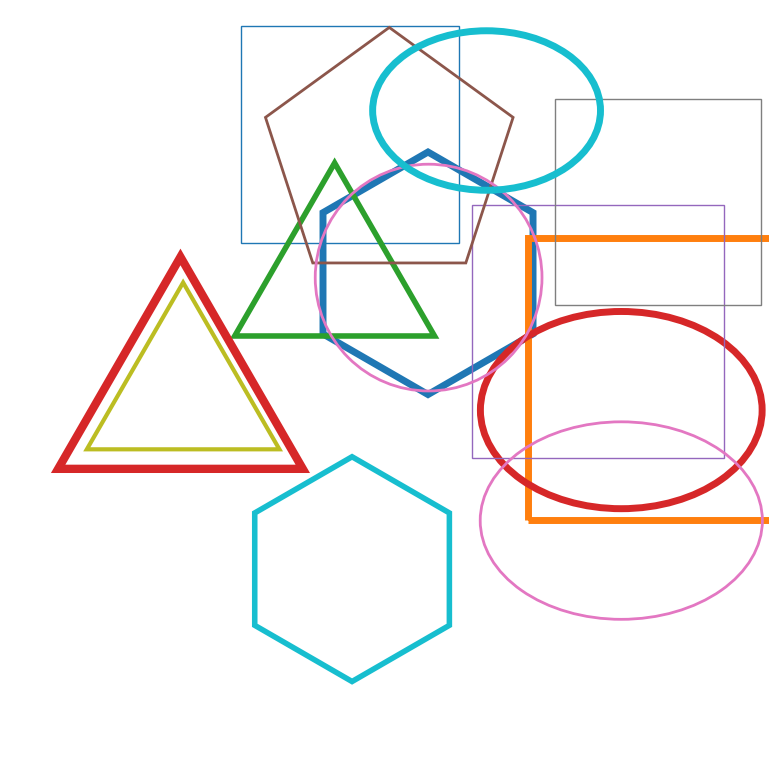[{"shape": "square", "thickness": 0.5, "radius": 0.71, "center": [0.454, 0.825]}, {"shape": "hexagon", "thickness": 2.5, "radius": 0.79, "center": [0.556, 0.645]}, {"shape": "square", "thickness": 2.5, "radius": 0.92, "center": [0.869, 0.508]}, {"shape": "triangle", "thickness": 2, "radius": 0.75, "center": [0.435, 0.639]}, {"shape": "oval", "thickness": 2.5, "radius": 0.91, "center": [0.807, 0.467]}, {"shape": "triangle", "thickness": 3, "radius": 0.92, "center": [0.234, 0.483]}, {"shape": "square", "thickness": 0.5, "radius": 0.82, "center": [0.777, 0.57]}, {"shape": "pentagon", "thickness": 1, "radius": 0.85, "center": [0.506, 0.795]}, {"shape": "circle", "thickness": 1, "radius": 0.74, "center": [0.557, 0.639]}, {"shape": "oval", "thickness": 1, "radius": 0.92, "center": [0.807, 0.324]}, {"shape": "square", "thickness": 0.5, "radius": 0.67, "center": [0.855, 0.737]}, {"shape": "triangle", "thickness": 1.5, "radius": 0.72, "center": [0.238, 0.489]}, {"shape": "hexagon", "thickness": 2, "radius": 0.73, "center": [0.457, 0.261]}, {"shape": "oval", "thickness": 2.5, "radius": 0.74, "center": [0.632, 0.856]}]